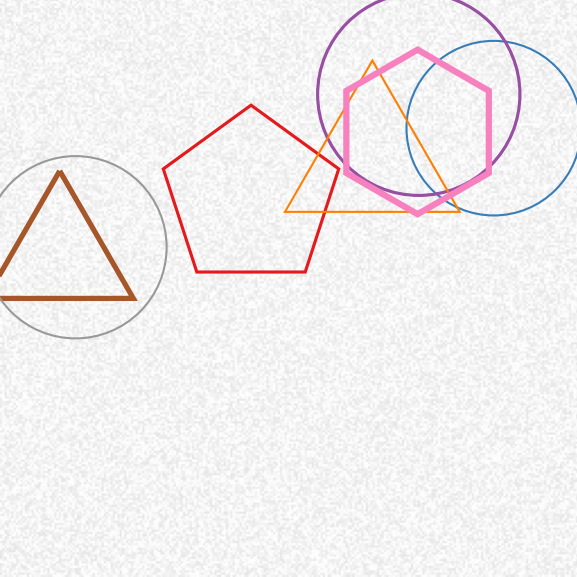[{"shape": "pentagon", "thickness": 1.5, "radius": 0.8, "center": [0.435, 0.657]}, {"shape": "circle", "thickness": 1, "radius": 0.76, "center": [0.855, 0.777]}, {"shape": "circle", "thickness": 1.5, "radius": 0.88, "center": [0.725, 0.836]}, {"shape": "triangle", "thickness": 1, "radius": 0.87, "center": [0.645, 0.72]}, {"shape": "triangle", "thickness": 2.5, "radius": 0.74, "center": [0.103, 0.556]}, {"shape": "hexagon", "thickness": 3, "radius": 0.71, "center": [0.723, 0.771]}, {"shape": "circle", "thickness": 1, "radius": 0.79, "center": [0.131, 0.571]}]